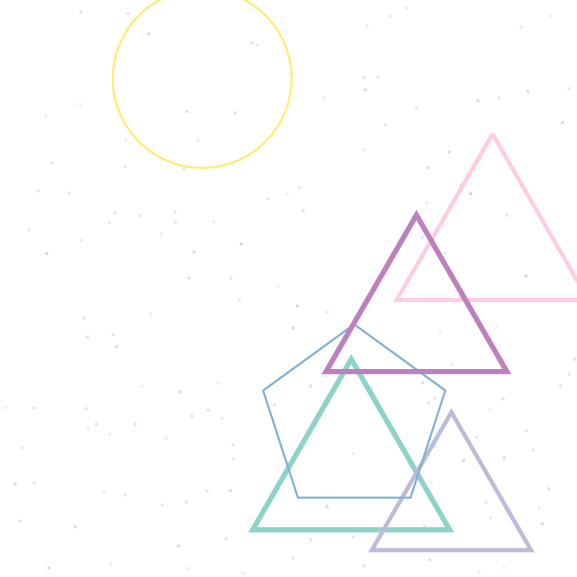[{"shape": "triangle", "thickness": 2.5, "radius": 0.98, "center": [0.608, 0.18]}, {"shape": "triangle", "thickness": 2, "radius": 0.8, "center": [0.782, 0.126]}, {"shape": "pentagon", "thickness": 1, "radius": 0.83, "center": [0.613, 0.272]}, {"shape": "triangle", "thickness": 2, "radius": 0.96, "center": [0.853, 0.576]}, {"shape": "triangle", "thickness": 2.5, "radius": 0.9, "center": [0.721, 0.446]}, {"shape": "circle", "thickness": 1, "radius": 0.77, "center": [0.35, 0.863]}]